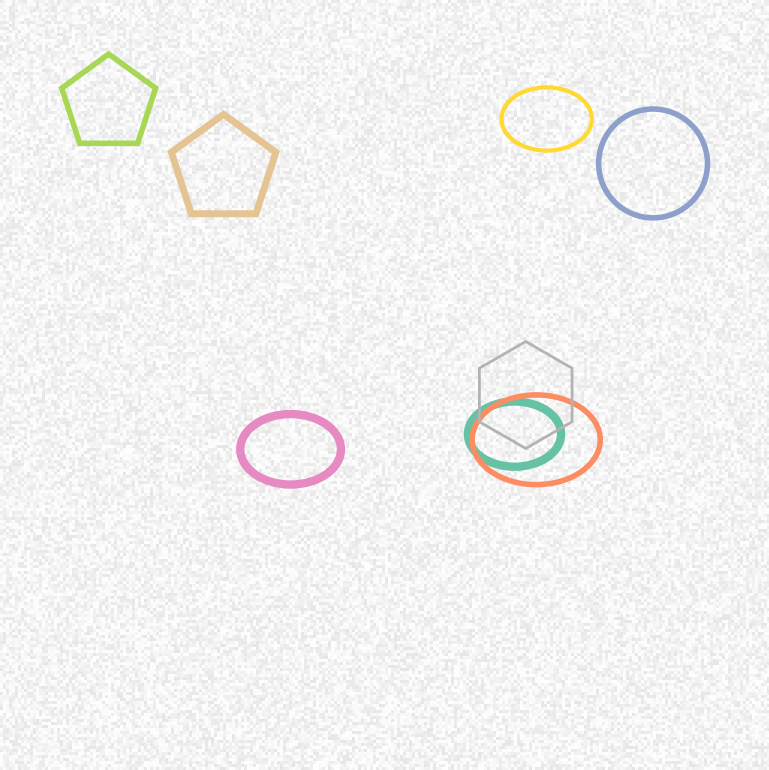[{"shape": "oval", "thickness": 3, "radius": 0.3, "center": [0.668, 0.436]}, {"shape": "oval", "thickness": 2, "radius": 0.42, "center": [0.696, 0.429]}, {"shape": "circle", "thickness": 2, "radius": 0.35, "center": [0.848, 0.788]}, {"shape": "oval", "thickness": 3, "radius": 0.33, "center": [0.377, 0.416]}, {"shape": "pentagon", "thickness": 2, "radius": 0.32, "center": [0.141, 0.866]}, {"shape": "oval", "thickness": 1.5, "radius": 0.29, "center": [0.71, 0.845]}, {"shape": "pentagon", "thickness": 2.5, "radius": 0.36, "center": [0.29, 0.78]}, {"shape": "hexagon", "thickness": 1, "radius": 0.35, "center": [0.683, 0.487]}]